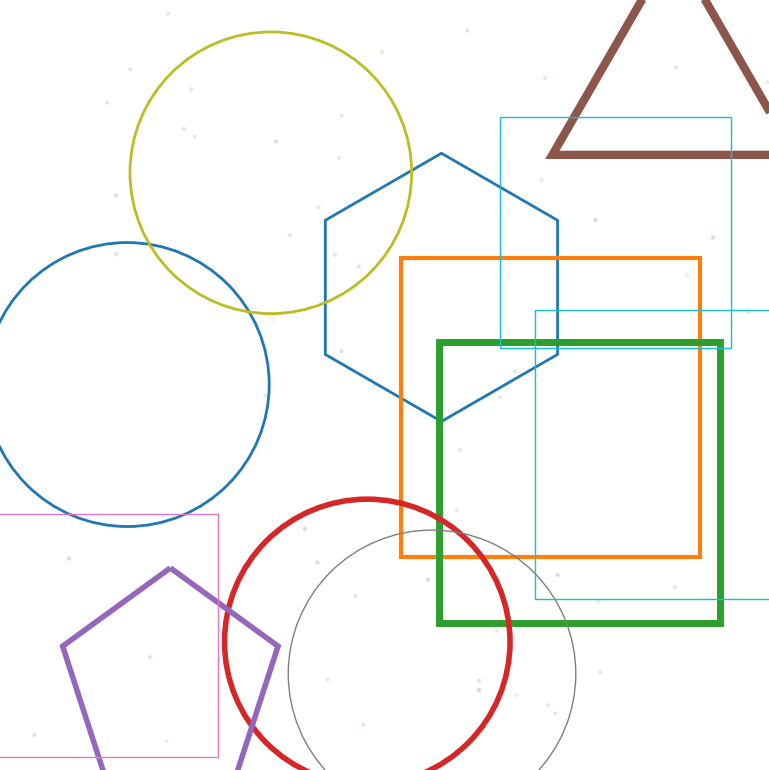[{"shape": "circle", "thickness": 1, "radius": 0.92, "center": [0.165, 0.501]}, {"shape": "hexagon", "thickness": 1, "radius": 0.87, "center": [0.573, 0.627]}, {"shape": "square", "thickness": 1.5, "radius": 0.97, "center": [0.715, 0.471]}, {"shape": "square", "thickness": 2.5, "radius": 0.91, "center": [0.753, 0.373]}, {"shape": "circle", "thickness": 2, "radius": 0.93, "center": [0.477, 0.166]}, {"shape": "pentagon", "thickness": 2, "radius": 0.74, "center": [0.221, 0.115]}, {"shape": "triangle", "thickness": 3, "radius": 0.91, "center": [0.875, 0.89]}, {"shape": "square", "thickness": 0.5, "radius": 0.79, "center": [0.126, 0.174]}, {"shape": "circle", "thickness": 0.5, "radius": 0.93, "center": [0.561, 0.125]}, {"shape": "circle", "thickness": 1, "radius": 0.91, "center": [0.352, 0.776]}, {"shape": "square", "thickness": 0.5, "radius": 0.94, "center": [0.882, 0.409]}, {"shape": "square", "thickness": 0.5, "radius": 0.75, "center": [0.799, 0.699]}]